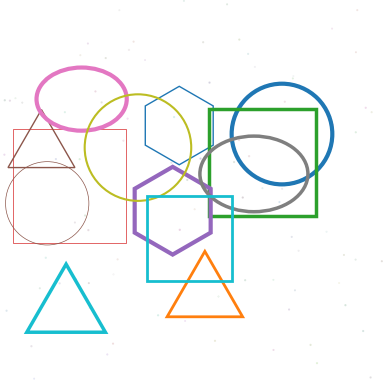[{"shape": "circle", "thickness": 3, "radius": 0.65, "center": [0.732, 0.652]}, {"shape": "hexagon", "thickness": 1, "radius": 0.51, "center": [0.466, 0.674]}, {"shape": "triangle", "thickness": 2, "radius": 0.57, "center": [0.532, 0.234]}, {"shape": "square", "thickness": 2.5, "radius": 0.69, "center": [0.681, 0.578]}, {"shape": "square", "thickness": 0.5, "radius": 0.73, "center": [0.181, 0.517]}, {"shape": "hexagon", "thickness": 3, "radius": 0.57, "center": [0.448, 0.453]}, {"shape": "circle", "thickness": 0.5, "radius": 0.54, "center": [0.123, 0.472]}, {"shape": "triangle", "thickness": 1, "radius": 0.5, "center": [0.108, 0.615]}, {"shape": "oval", "thickness": 3, "radius": 0.59, "center": [0.212, 0.743]}, {"shape": "oval", "thickness": 2.5, "radius": 0.7, "center": [0.66, 0.548]}, {"shape": "circle", "thickness": 1.5, "radius": 0.69, "center": [0.358, 0.617]}, {"shape": "triangle", "thickness": 2.5, "radius": 0.59, "center": [0.172, 0.196]}, {"shape": "square", "thickness": 2, "radius": 0.55, "center": [0.492, 0.381]}]